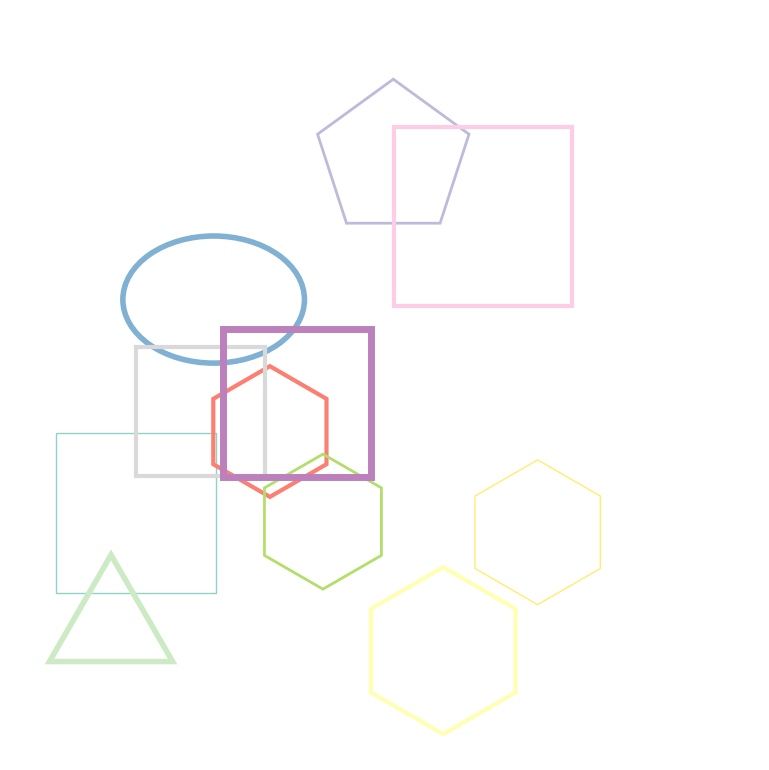[{"shape": "square", "thickness": 0.5, "radius": 0.52, "center": [0.177, 0.334]}, {"shape": "hexagon", "thickness": 1.5, "radius": 0.54, "center": [0.576, 0.155]}, {"shape": "pentagon", "thickness": 1, "radius": 0.52, "center": [0.511, 0.794]}, {"shape": "hexagon", "thickness": 1.5, "radius": 0.42, "center": [0.351, 0.44]}, {"shape": "oval", "thickness": 2, "radius": 0.59, "center": [0.277, 0.611]}, {"shape": "hexagon", "thickness": 1, "radius": 0.44, "center": [0.419, 0.323]}, {"shape": "square", "thickness": 1.5, "radius": 0.58, "center": [0.627, 0.719]}, {"shape": "square", "thickness": 1.5, "radius": 0.42, "center": [0.26, 0.466]}, {"shape": "square", "thickness": 2.5, "radius": 0.48, "center": [0.386, 0.476]}, {"shape": "triangle", "thickness": 2, "radius": 0.46, "center": [0.144, 0.187]}, {"shape": "hexagon", "thickness": 0.5, "radius": 0.47, "center": [0.698, 0.309]}]